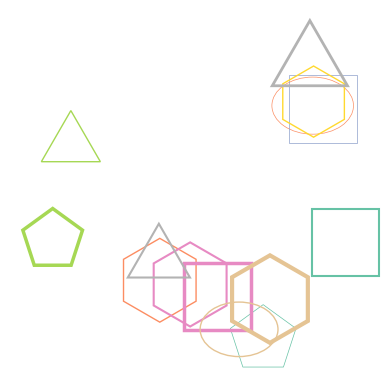[{"shape": "pentagon", "thickness": 0.5, "radius": 0.45, "center": [0.684, 0.119]}, {"shape": "square", "thickness": 1.5, "radius": 0.43, "center": [0.897, 0.37]}, {"shape": "hexagon", "thickness": 1, "radius": 0.54, "center": [0.415, 0.272]}, {"shape": "oval", "thickness": 0.5, "radius": 0.53, "center": [0.812, 0.726]}, {"shape": "square", "thickness": 0.5, "radius": 0.44, "center": [0.84, 0.717]}, {"shape": "square", "thickness": 2.5, "radius": 0.43, "center": [0.565, 0.229]}, {"shape": "hexagon", "thickness": 1.5, "radius": 0.55, "center": [0.494, 0.261]}, {"shape": "triangle", "thickness": 1, "radius": 0.44, "center": [0.184, 0.624]}, {"shape": "pentagon", "thickness": 2.5, "radius": 0.41, "center": [0.137, 0.377]}, {"shape": "hexagon", "thickness": 1, "radius": 0.46, "center": [0.814, 0.736]}, {"shape": "oval", "thickness": 1, "radius": 0.51, "center": [0.621, 0.145]}, {"shape": "hexagon", "thickness": 3, "radius": 0.57, "center": [0.701, 0.223]}, {"shape": "triangle", "thickness": 1.5, "radius": 0.47, "center": [0.413, 0.326]}, {"shape": "triangle", "thickness": 2, "radius": 0.56, "center": [0.805, 0.834]}]